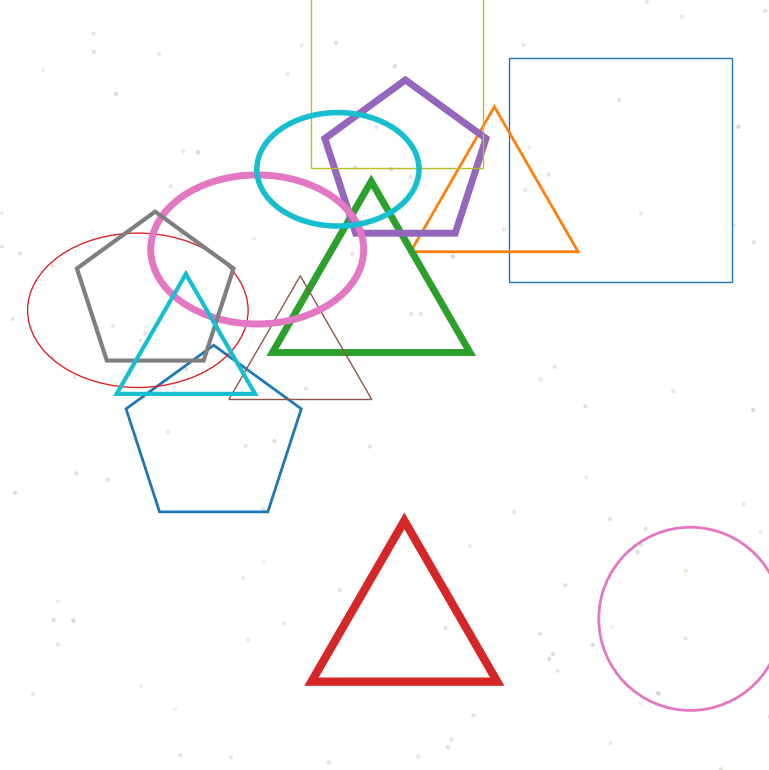[{"shape": "square", "thickness": 0.5, "radius": 0.73, "center": [0.806, 0.779]}, {"shape": "pentagon", "thickness": 1, "radius": 0.6, "center": [0.278, 0.432]}, {"shape": "triangle", "thickness": 1, "radius": 0.63, "center": [0.642, 0.736]}, {"shape": "triangle", "thickness": 2.5, "radius": 0.74, "center": [0.482, 0.616]}, {"shape": "oval", "thickness": 0.5, "radius": 0.72, "center": [0.179, 0.597]}, {"shape": "triangle", "thickness": 3, "radius": 0.7, "center": [0.525, 0.184]}, {"shape": "pentagon", "thickness": 2.5, "radius": 0.55, "center": [0.527, 0.786]}, {"shape": "triangle", "thickness": 0.5, "radius": 0.54, "center": [0.39, 0.535]}, {"shape": "oval", "thickness": 2.5, "radius": 0.69, "center": [0.334, 0.676]}, {"shape": "circle", "thickness": 1, "radius": 0.59, "center": [0.897, 0.196]}, {"shape": "pentagon", "thickness": 1.5, "radius": 0.53, "center": [0.202, 0.618]}, {"shape": "square", "thickness": 0.5, "radius": 0.56, "center": [0.516, 0.894]}, {"shape": "triangle", "thickness": 1.5, "radius": 0.52, "center": [0.241, 0.54]}, {"shape": "oval", "thickness": 2, "radius": 0.53, "center": [0.439, 0.78]}]